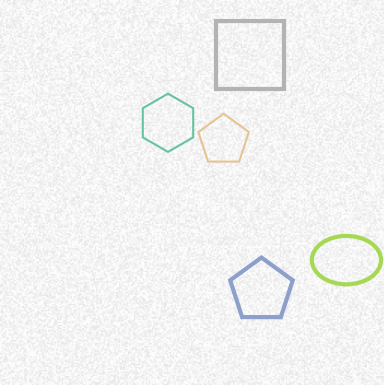[{"shape": "hexagon", "thickness": 1.5, "radius": 0.38, "center": [0.436, 0.681]}, {"shape": "pentagon", "thickness": 3, "radius": 0.43, "center": [0.679, 0.246]}, {"shape": "oval", "thickness": 3, "radius": 0.45, "center": [0.9, 0.324]}, {"shape": "pentagon", "thickness": 1.5, "radius": 0.34, "center": [0.581, 0.636]}, {"shape": "square", "thickness": 3, "radius": 0.44, "center": [0.65, 0.857]}]